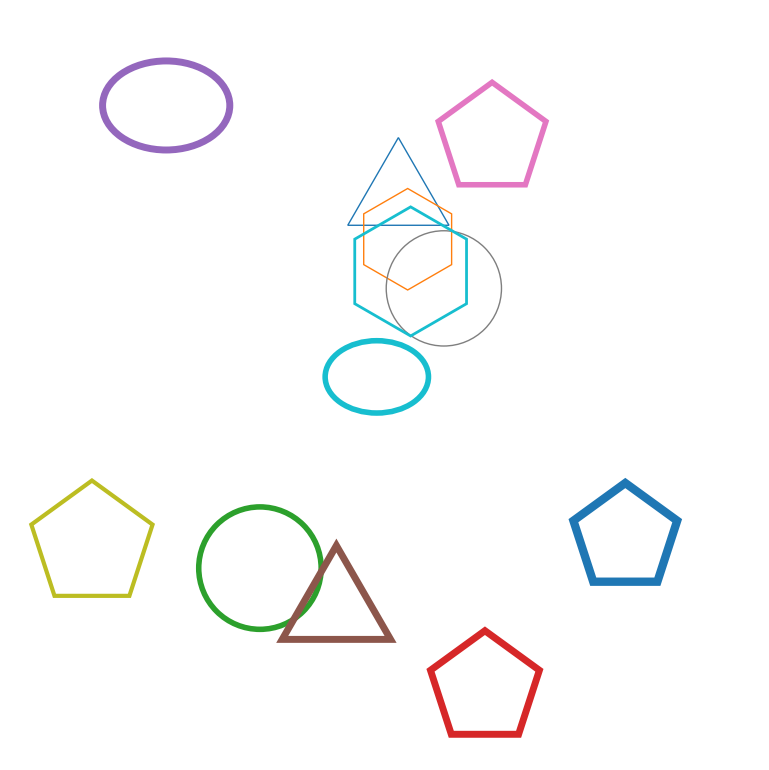[{"shape": "triangle", "thickness": 0.5, "radius": 0.38, "center": [0.517, 0.745]}, {"shape": "pentagon", "thickness": 3, "radius": 0.35, "center": [0.812, 0.302]}, {"shape": "hexagon", "thickness": 0.5, "radius": 0.33, "center": [0.529, 0.689]}, {"shape": "circle", "thickness": 2, "radius": 0.4, "center": [0.338, 0.262]}, {"shape": "pentagon", "thickness": 2.5, "radius": 0.37, "center": [0.63, 0.107]}, {"shape": "oval", "thickness": 2.5, "radius": 0.41, "center": [0.216, 0.863]}, {"shape": "triangle", "thickness": 2.5, "radius": 0.41, "center": [0.437, 0.21]}, {"shape": "pentagon", "thickness": 2, "radius": 0.37, "center": [0.639, 0.82]}, {"shape": "circle", "thickness": 0.5, "radius": 0.37, "center": [0.576, 0.625]}, {"shape": "pentagon", "thickness": 1.5, "radius": 0.41, "center": [0.119, 0.293]}, {"shape": "oval", "thickness": 2, "radius": 0.34, "center": [0.489, 0.511]}, {"shape": "hexagon", "thickness": 1, "radius": 0.42, "center": [0.533, 0.647]}]